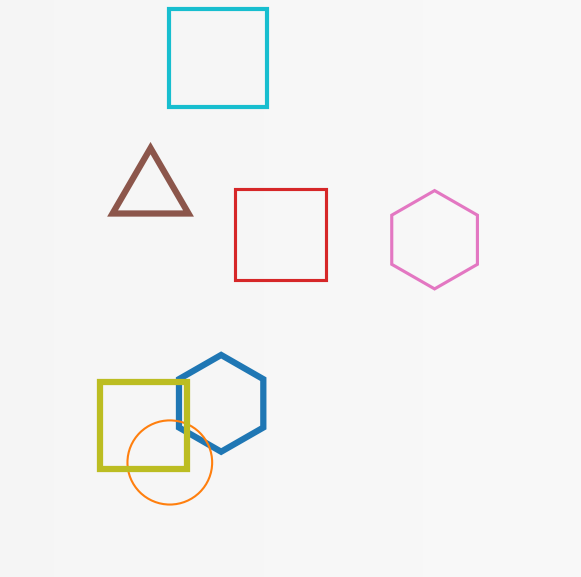[{"shape": "hexagon", "thickness": 3, "radius": 0.42, "center": [0.38, 0.301]}, {"shape": "circle", "thickness": 1, "radius": 0.36, "center": [0.292, 0.198]}, {"shape": "square", "thickness": 1.5, "radius": 0.39, "center": [0.482, 0.593]}, {"shape": "triangle", "thickness": 3, "radius": 0.38, "center": [0.259, 0.667]}, {"shape": "hexagon", "thickness": 1.5, "radius": 0.43, "center": [0.748, 0.584]}, {"shape": "square", "thickness": 3, "radius": 0.37, "center": [0.247, 0.262]}, {"shape": "square", "thickness": 2, "radius": 0.42, "center": [0.375, 0.899]}]